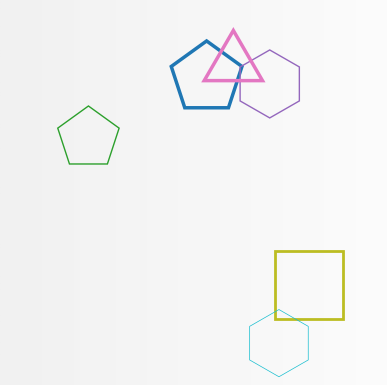[{"shape": "pentagon", "thickness": 2.5, "radius": 0.48, "center": [0.533, 0.798]}, {"shape": "pentagon", "thickness": 1, "radius": 0.42, "center": [0.228, 0.641]}, {"shape": "hexagon", "thickness": 1, "radius": 0.44, "center": [0.696, 0.782]}, {"shape": "triangle", "thickness": 2.5, "radius": 0.43, "center": [0.602, 0.834]}, {"shape": "square", "thickness": 2, "radius": 0.44, "center": [0.797, 0.259]}, {"shape": "hexagon", "thickness": 0.5, "radius": 0.44, "center": [0.72, 0.109]}]